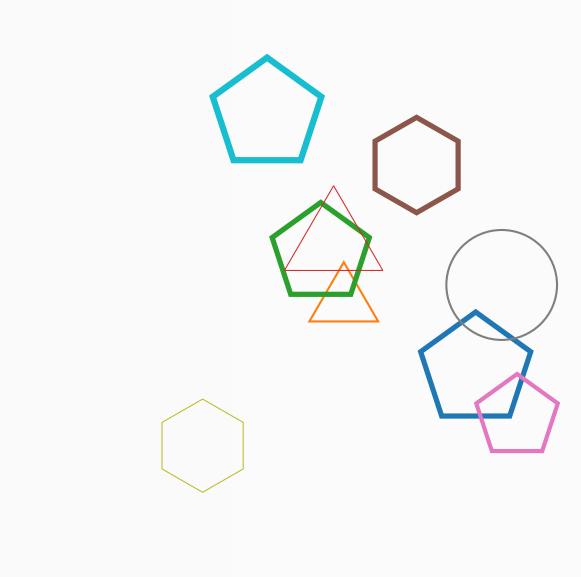[{"shape": "pentagon", "thickness": 2.5, "radius": 0.5, "center": [0.818, 0.359]}, {"shape": "triangle", "thickness": 1, "radius": 0.34, "center": [0.591, 0.477]}, {"shape": "pentagon", "thickness": 2.5, "radius": 0.44, "center": [0.552, 0.561]}, {"shape": "triangle", "thickness": 0.5, "radius": 0.49, "center": [0.574, 0.58]}, {"shape": "hexagon", "thickness": 2.5, "radius": 0.41, "center": [0.717, 0.713]}, {"shape": "pentagon", "thickness": 2, "radius": 0.37, "center": [0.89, 0.278]}, {"shape": "circle", "thickness": 1, "radius": 0.48, "center": [0.863, 0.506]}, {"shape": "hexagon", "thickness": 0.5, "radius": 0.4, "center": [0.349, 0.227]}, {"shape": "pentagon", "thickness": 3, "radius": 0.49, "center": [0.459, 0.801]}]